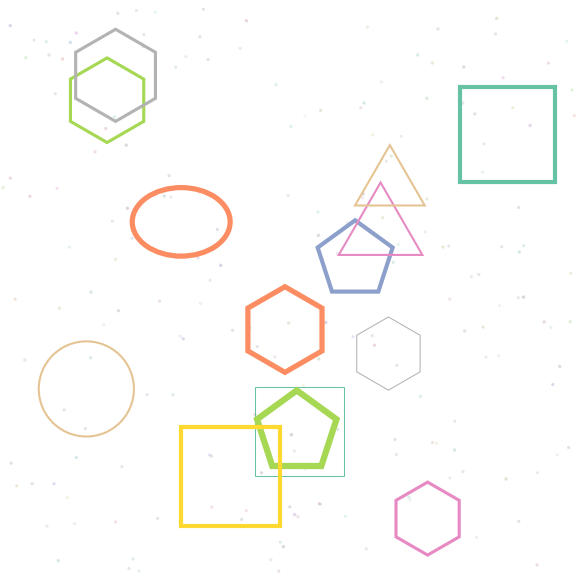[{"shape": "square", "thickness": 0.5, "radius": 0.39, "center": [0.518, 0.252]}, {"shape": "square", "thickness": 2, "radius": 0.41, "center": [0.879, 0.766]}, {"shape": "oval", "thickness": 2.5, "radius": 0.42, "center": [0.314, 0.615]}, {"shape": "hexagon", "thickness": 2.5, "radius": 0.37, "center": [0.493, 0.429]}, {"shape": "pentagon", "thickness": 2, "radius": 0.34, "center": [0.615, 0.549]}, {"shape": "hexagon", "thickness": 1.5, "radius": 0.32, "center": [0.74, 0.101]}, {"shape": "triangle", "thickness": 1, "radius": 0.42, "center": [0.659, 0.599]}, {"shape": "pentagon", "thickness": 3, "radius": 0.36, "center": [0.514, 0.251]}, {"shape": "hexagon", "thickness": 1.5, "radius": 0.37, "center": [0.185, 0.826]}, {"shape": "square", "thickness": 2, "radius": 0.43, "center": [0.399, 0.174]}, {"shape": "triangle", "thickness": 1, "radius": 0.35, "center": [0.675, 0.678]}, {"shape": "circle", "thickness": 1, "radius": 0.41, "center": [0.15, 0.326]}, {"shape": "hexagon", "thickness": 0.5, "radius": 0.32, "center": [0.673, 0.387]}, {"shape": "hexagon", "thickness": 1.5, "radius": 0.4, "center": [0.2, 0.869]}]